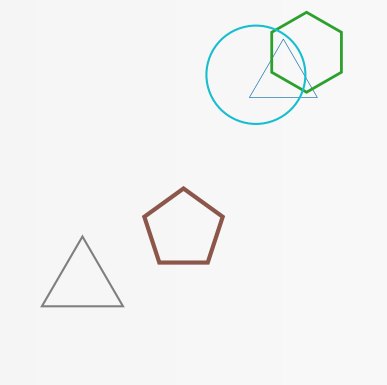[{"shape": "triangle", "thickness": 0.5, "radius": 0.51, "center": [0.731, 0.797]}, {"shape": "hexagon", "thickness": 2, "radius": 0.52, "center": [0.791, 0.864]}, {"shape": "pentagon", "thickness": 3, "radius": 0.53, "center": [0.474, 0.404]}, {"shape": "triangle", "thickness": 1.5, "radius": 0.6, "center": [0.213, 0.265]}, {"shape": "circle", "thickness": 1.5, "radius": 0.64, "center": [0.66, 0.806]}]